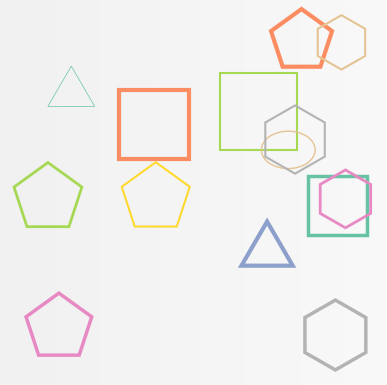[{"shape": "square", "thickness": 2.5, "radius": 0.38, "center": [0.872, 0.465]}, {"shape": "triangle", "thickness": 0.5, "radius": 0.35, "center": [0.184, 0.758]}, {"shape": "square", "thickness": 3, "radius": 0.45, "center": [0.397, 0.676]}, {"shape": "pentagon", "thickness": 3, "radius": 0.41, "center": [0.778, 0.894]}, {"shape": "triangle", "thickness": 3, "radius": 0.38, "center": [0.689, 0.348]}, {"shape": "hexagon", "thickness": 2, "radius": 0.38, "center": [0.891, 0.483]}, {"shape": "pentagon", "thickness": 2.5, "radius": 0.45, "center": [0.152, 0.15]}, {"shape": "pentagon", "thickness": 2, "radius": 0.46, "center": [0.124, 0.486]}, {"shape": "square", "thickness": 1.5, "radius": 0.5, "center": [0.668, 0.71]}, {"shape": "pentagon", "thickness": 1.5, "radius": 0.46, "center": [0.402, 0.486]}, {"shape": "hexagon", "thickness": 1.5, "radius": 0.35, "center": [0.881, 0.89]}, {"shape": "oval", "thickness": 1, "radius": 0.35, "center": [0.744, 0.611]}, {"shape": "hexagon", "thickness": 1.5, "radius": 0.44, "center": [0.761, 0.637]}, {"shape": "hexagon", "thickness": 2.5, "radius": 0.45, "center": [0.865, 0.13]}]